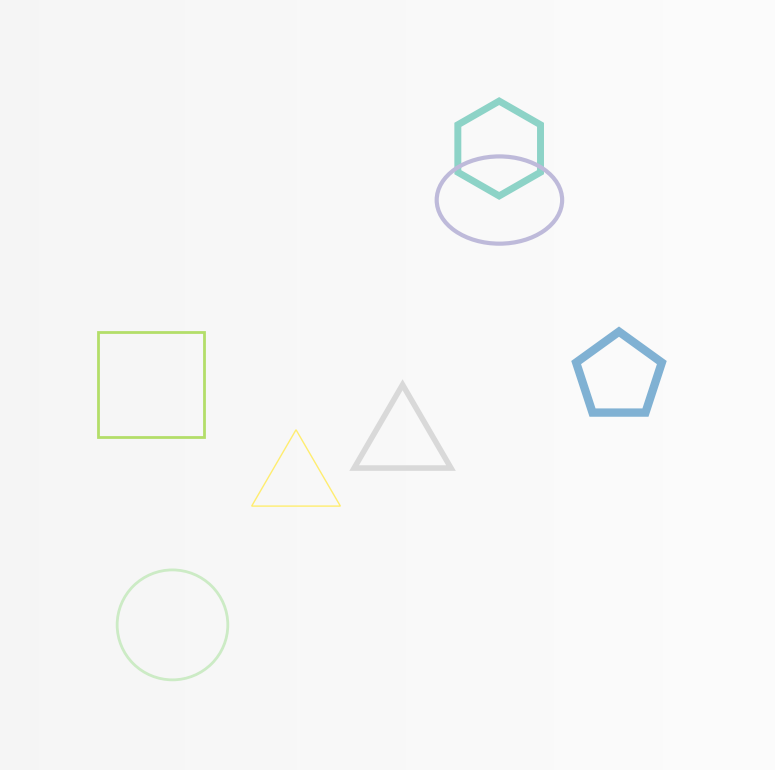[{"shape": "hexagon", "thickness": 2.5, "radius": 0.31, "center": [0.644, 0.807]}, {"shape": "oval", "thickness": 1.5, "radius": 0.4, "center": [0.644, 0.74]}, {"shape": "pentagon", "thickness": 3, "radius": 0.29, "center": [0.799, 0.511]}, {"shape": "square", "thickness": 1, "radius": 0.34, "center": [0.195, 0.5]}, {"shape": "triangle", "thickness": 2, "radius": 0.36, "center": [0.519, 0.428]}, {"shape": "circle", "thickness": 1, "radius": 0.36, "center": [0.223, 0.188]}, {"shape": "triangle", "thickness": 0.5, "radius": 0.33, "center": [0.382, 0.376]}]